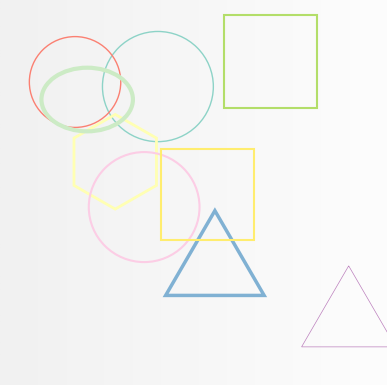[{"shape": "circle", "thickness": 1, "radius": 0.72, "center": [0.407, 0.775]}, {"shape": "hexagon", "thickness": 2, "radius": 0.61, "center": [0.297, 0.58]}, {"shape": "circle", "thickness": 1, "radius": 0.59, "center": [0.194, 0.787]}, {"shape": "triangle", "thickness": 2.5, "radius": 0.73, "center": [0.555, 0.306]}, {"shape": "square", "thickness": 1.5, "radius": 0.6, "center": [0.698, 0.84]}, {"shape": "circle", "thickness": 1.5, "radius": 0.71, "center": [0.372, 0.462]}, {"shape": "triangle", "thickness": 0.5, "radius": 0.7, "center": [0.9, 0.169]}, {"shape": "oval", "thickness": 3, "radius": 0.59, "center": [0.225, 0.742]}, {"shape": "square", "thickness": 1.5, "radius": 0.59, "center": [0.535, 0.495]}]